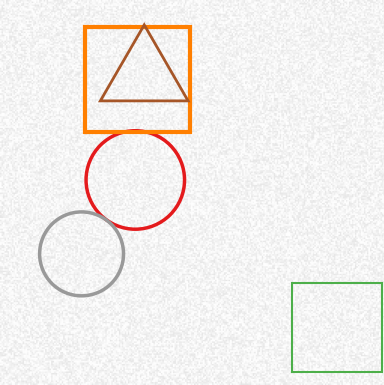[{"shape": "circle", "thickness": 2.5, "radius": 0.64, "center": [0.351, 0.533]}, {"shape": "square", "thickness": 1.5, "radius": 0.58, "center": [0.875, 0.149]}, {"shape": "square", "thickness": 3, "radius": 0.68, "center": [0.357, 0.793]}, {"shape": "triangle", "thickness": 2, "radius": 0.66, "center": [0.375, 0.804]}, {"shape": "circle", "thickness": 2.5, "radius": 0.54, "center": [0.212, 0.341]}]